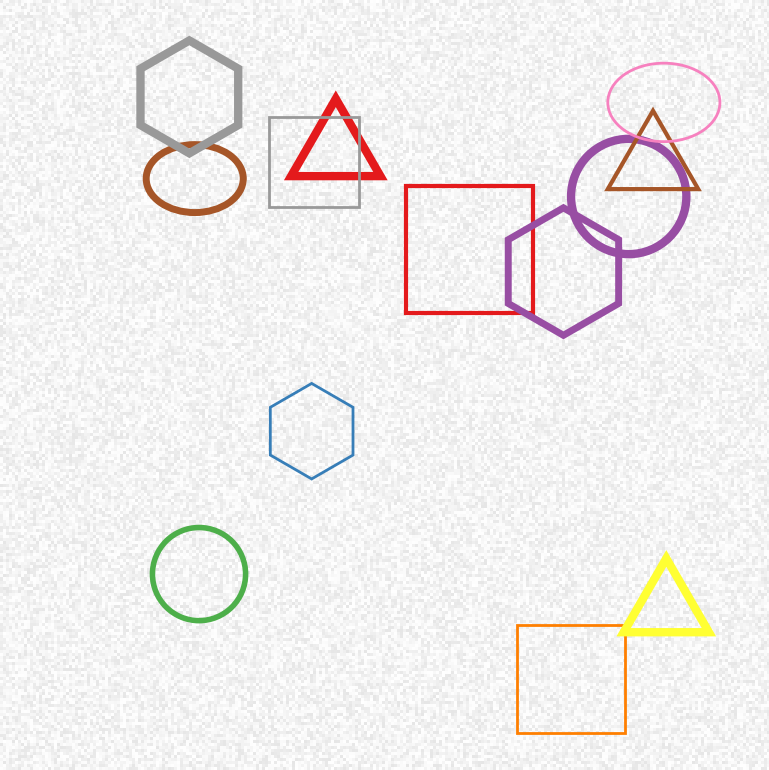[{"shape": "triangle", "thickness": 3, "radius": 0.33, "center": [0.436, 0.805]}, {"shape": "square", "thickness": 1.5, "radius": 0.41, "center": [0.609, 0.676]}, {"shape": "hexagon", "thickness": 1, "radius": 0.31, "center": [0.405, 0.44]}, {"shape": "circle", "thickness": 2, "radius": 0.3, "center": [0.258, 0.254]}, {"shape": "circle", "thickness": 3, "radius": 0.37, "center": [0.817, 0.745]}, {"shape": "hexagon", "thickness": 2.5, "radius": 0.41, "center": [0.732, 0.647]}, {"shape": "square", "thickness": 1, "radius": 0.35, "center": [0.742, 0.118]}, {"shape": "triangle", "thickness": 3, "radius": 0.32, "center": [0.865, 0.211]}, {"shape": "oval", "thickness": 2.5, "radius": 0.32, "center": [0.253, 0.768]}, {"shape": "triangle", "thickness": 1.5, "radius": 0.34, "center": [0.848, 0.788]}, {"shape": "oval", "thickness": 1, "radius": 0.36, "center": [0.862, 0.867]}, {"shape": "square", "thickness": 1, "radius": 0.29, "center": [0.408, 0.79]}, {"shape": "hexagon", "thickness": 3, "radius": 0.37, "center": [0.246, 0.874]}]